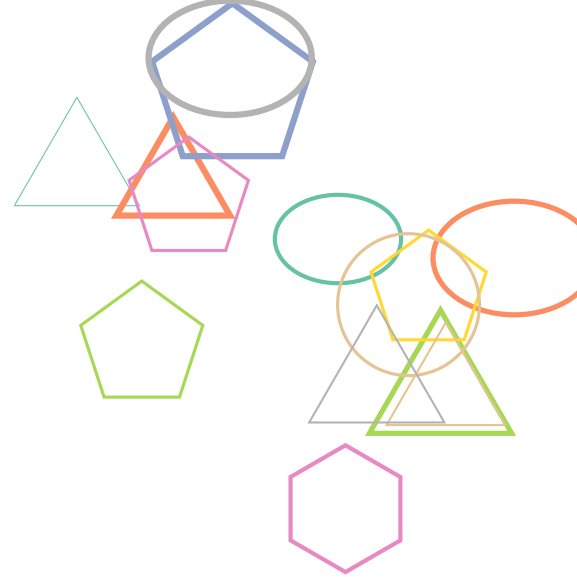[{"shape": "oval", "thickness": 2, "radius": 0.55, "center": [0.585, 0.585]}, {"shape": "triangle", "thickness": 0.5, "radius": 0.63, "center": [0.133, 0.706]}, {"shape": "triangle", "thickness": 3, "radius": 0.57, "center": [0.3, 0.683]}, {"shape": "oval", "thickness": 2.5, "radius": 0.7, "center": [0.89, 0.552]}, {"shape": "pentagon", "thickness": 3, "radius": 0.73, "center": [0.402, 0.847]}, {"shape": "hexagon", "thickness": 2, "radius": 0.55, "center": [0.598, 0.118]}, {"shape": "pentagon", "thickness": 1.5, "radius": 0.54, "center": [0.327, 0.653]}, {"shape": "triangle", "thickness": 2.5, "radius": 0.71, "center": [0.763, 0.32]}, {"shape": "pentagon", "thickness": 1.5, "radius": 0.56, "center": [0.246, 0.401]}, {"shape": "pentagon", "thickness": 1.5, "radius": 0.52, "center": [0.742, 0.496]}, {"shape": "triangle", "thickness": 1, "radius": 0.59, "center": [0.772, 0.322]}, {"shape": "circle", "thickness": 1.5, "radius": 0.61, "center": [0.707, 0.472]}, {"shape": "oval", "thickness": 3, "radius": 0.71, "center": [0.399, 0.899]}, {"shape": "triangle", "thickness": 1, "radius": 0.68, "center": [0.652, 0.335]}]